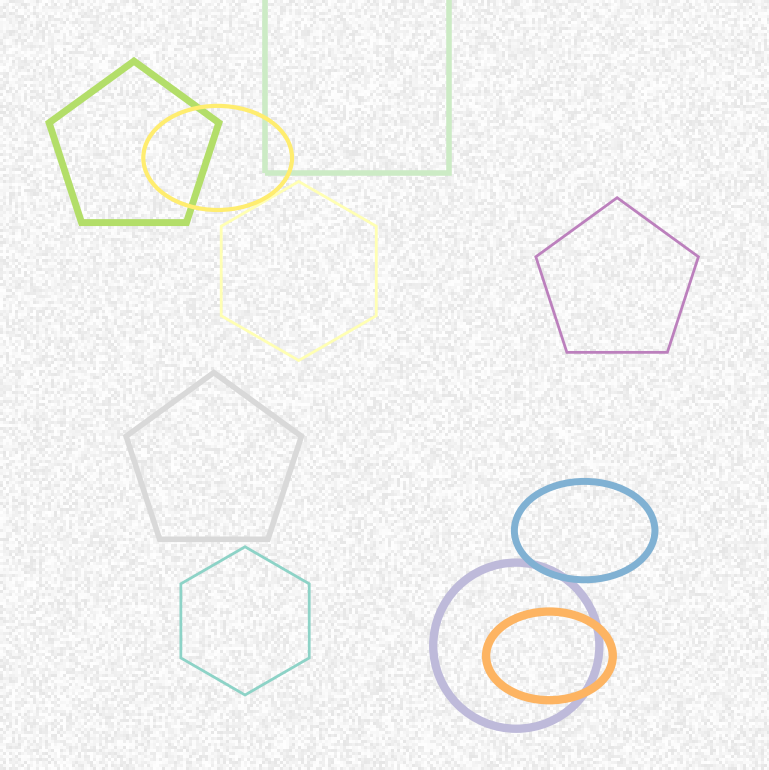[{"shape": "hexagon", "thickness": 1, "radius": 0.48, "center": [0.318, 0.194]}, {"shape": "hexagon", "thickness": 1, "radius": 0.58, "center": [0.388, 0.648]}, {"shape": "circle", "thickness": 3, "radius": 0.54, "center": [0.671, 0.161]}, {"shape": "oval", "thickness": 2.5, "radius": 0.46, "center": [0.759, 0.311]}, {"shape": "oval", "thickness": 3, "radius": 0.41, "center": [0.714, 0.148]}, {"shape": "pentagon", "thickness": 2.5, "radius": 0.58, "center": [0.174, 0.805]}, {"shape": "pentagon", "thickness": 2, "radius": 0.6, "center": [0.278, 0.396]}, {"shape": "pentagon", "thickness": 1, "radius": 0.56, "center": [0.801, 0.632]}, {"shape": "square", "thickness": 2, "radius": 0.6, "center": [0.464, 0.894]}, {"shape": "oval", "thickness": 1.5, "radius": 0.48, "center": [0.283, 0.795]}]